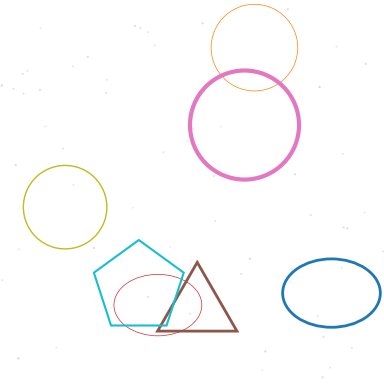[{"shape": "oval", "thickness": 2, "radius": 0.63, "center": [0.861, 0.239]}, {"shape": "circle", "thickness": 0.5, "radius": 0.56, "center": [0.661, 0.876]}, {"shape": "oval", "thickness": 0.5, "radius": 0.57, "center": [0.41, 0.208]}, {"shape": "triangle", "thickness": 2, "radius": 0.6, "center": [0.512, 0.199]}, {"shape": "circle", "thickness": 3, "radius": 0.71, "center": [0.635, 0.675]}, {"shape": "circle", "thickness": 1, "radius": 0.54, "center": [0.169, 0.462]}, {"shape": "pentagon", "thickness": 1.5, "radius": 0.61, "center": [0.361, 0.254]}]